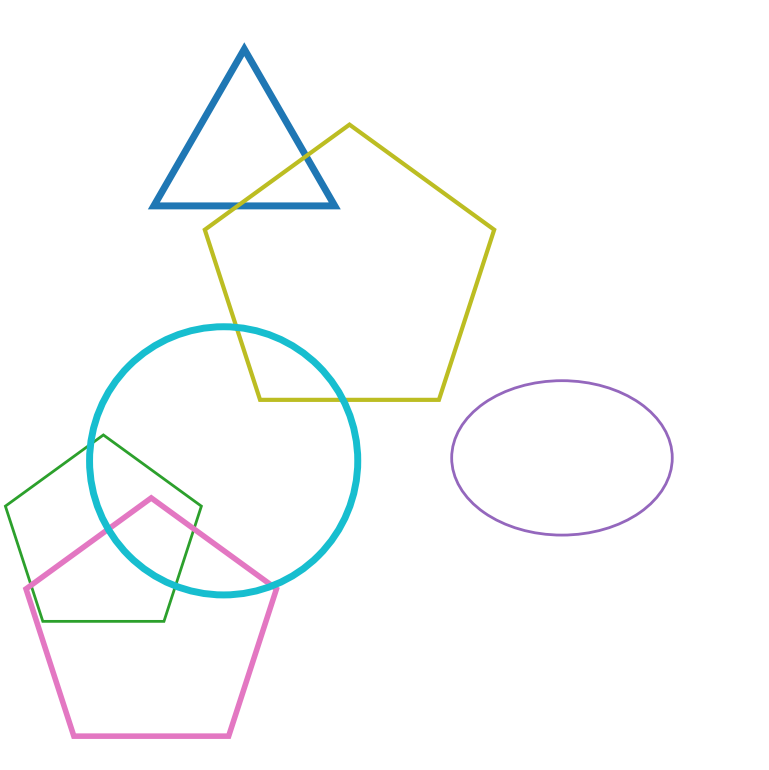[{"shape": "triangle", "thickness": 2.5, "radius": 0.68, "center": [0.317, 0.8]}, {"shape": "pentagon", "thickness": 1, "radius": 0.67, "center": [0.134, 0.301]}, {"shape": "oval", "thickness": 1, "radius": 0.72, "center": [0.73, 0.405]}, {"shape": "pentagon", "thickness": 2, "radius": 0.86, "center": [0.196, 0.182]}, {"shape": "pentagon", "thickness": 1.5, "radius": 0.99, "center": [0.454, 0.641]}, {"shape": "circle", "thickness": 2.5, "radius": 0.87, "center": [0.29, 0.402]}]